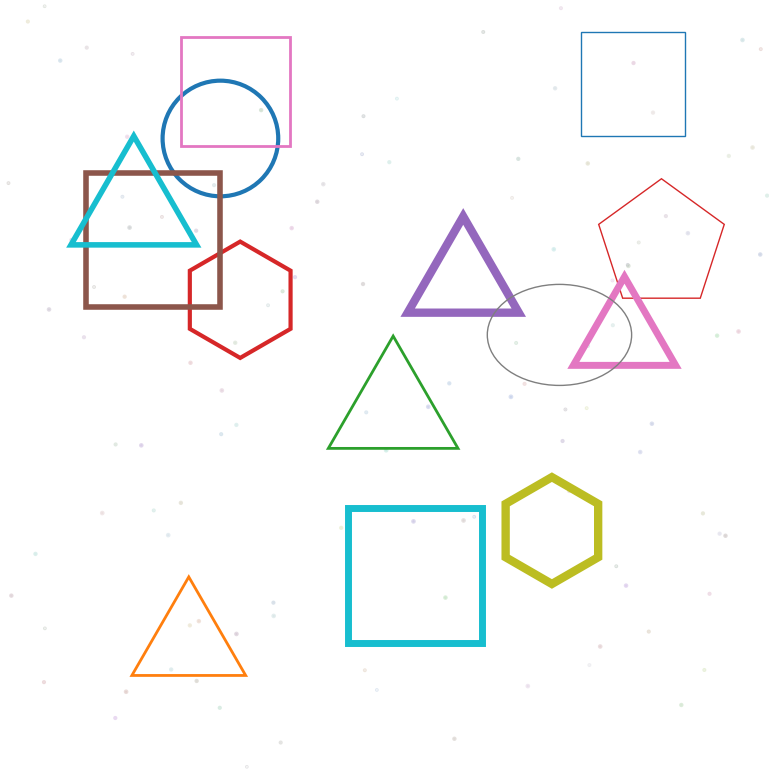[{"shape": "circle", "thickness": 1.5, "radius": 0.38, "center": [0.286, 0.82]}, {"shape": "square", "thickness": 0.5, "radius": 0.34, "center": [0.822, 0.891]}, {"shape": "triangle", "thickness": 1, "radius": 0.43, "center": [0.245, 0.165]}, {"shape": "triangle", "thickness": 1, "radius": 0.49, "center": [0.511, 0.466]}, {"shape": "hexagon", "thickness": 1.5, "radius": 0.38, "center": [0.312, 0.611]}, {"shape": "pentagon", "thickness": 0.5, "radius": 0.43, "center": [0.859, 0.682]}, {"shape": "triangle", "thickness": 3, "radius": 0.42, "center": [0.602, 0.636]}, {"shape": "square", "thickness": 2, "radius": 0.44, "center": [0.199, 0.688]}, {"shape": "triangle", "thickness": 2.5, "radius": 0.38, "center": [0.811, 0.564]}, {"shape": "square", "thickness": 1, "radius": 0.35, "center": [0.306, 0.881]}, {"shape": "oval", "thickness": 0.5, "radius": 0.47, "center": [0.727, 0.565]}, {"shape": "hexagon", "thickness": 3, "radius": 0.35, "center": [0.717, 0.311]}, {"shape": "triangle", "thickness": 2, "radius": 0.47, "center": [0.174, 0.729]}, {"shape": "square", "thickness": 2.5, "radius": 0.44, "center": [0.539, 0.252]}]